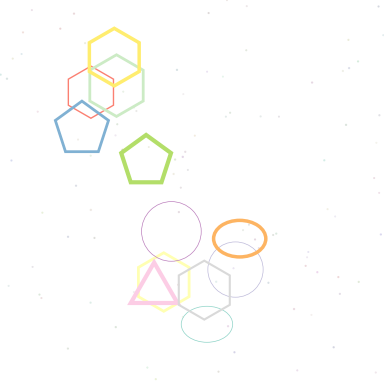[{"shape": "oval", "thickness": 0.5, "radius": 0.33, "center": [0.538, 0.158]}, {"shape": "hexagon", "thickness": 2, "radius": 0.38, "center": [0.425, 0.267]}, {"shape": "circle", "thickness": 0.5, "radius": 0.36, "center": [0.612, 0.3]}, {"shape": "hexagon", "thickness": 1, "radius": 0.34, "center": [0.236, 0.761]}, {"shape": "pentagon", "thickness": 2, "radius": 0.36, "center": [0.213, 0.665]}, {"shape": "oval", "thickness": 2.5, "radius": 0.34, "center": [0.623, 0.38]}, {"shape": "pentagon", "thickness": 3, "radius": 0.34, "center": [0.38, 0.582]}, {"shape": "triangle", "thickness": 3, "radius": 0.35, "center": [0.4, 0.248]}, {"shape": "hexagon", "thickness": 1.5, "radius": 0.38, "center": [0.531, 0.246]}, {"shape": "circle", "thickness": 0.5, "radius": 0.39, "center": [0.445, 0.399]}, {"shape": "hexagon", "thickness": 2, "radius": 0.4, "center": [0.303, 0.778]}, {"shape": "hexagon", "thickness": 2.5, "radius": 0.37, "center": [0.297, 0.852]}]